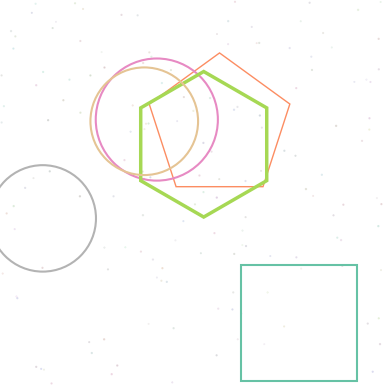[{"shape": "square", "thickness": 1.5, "radius": 0.75, "center": [0.777, 0.162]}, {"shape": "pentagon", "thickness": 1, "radius": 0.96, "center": [0.57, 0.67]}, {"shape": "circle", "thickness": 1.5, "radius": 0.79, "center": [0.407, 0.689]}, {"shape": "hexagon", "thickness": 2.5, "radius": 0.94, "center": [0.529, 0.625]}, {"shape": "circle", "thickness": 1.5, "radius": 0.7, "center": [0.375, 0.685]}, {"shape": "circle", "thickness": 1.5, "radius": 0.69, "center": [0.111, 0.433]}]